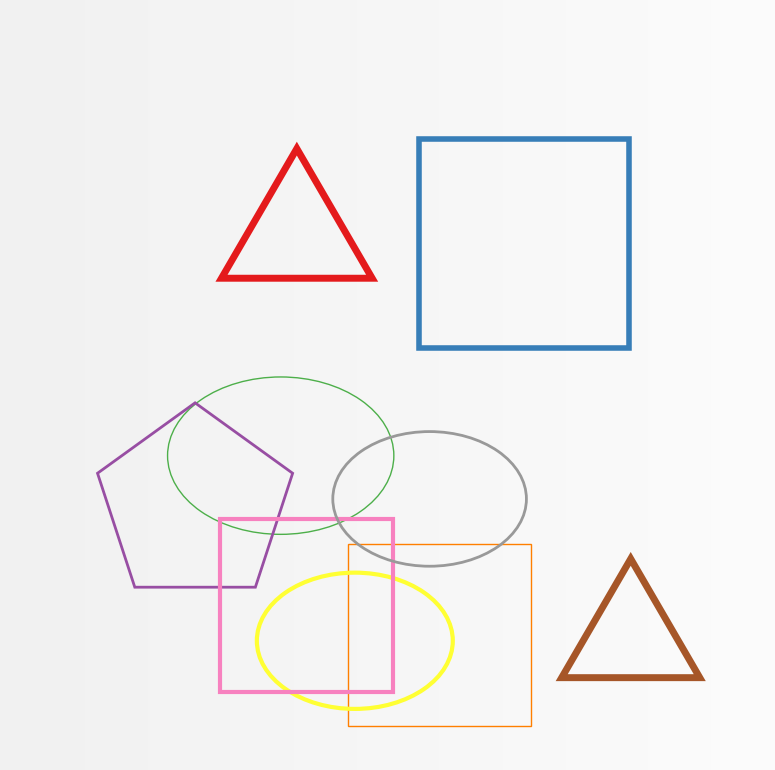[{"shape": "triangle", "thickness": 2.5, "radius": 0.56, "center": [0.383, 0.695]}, {"shape": "square", "thickness": 2, "radius": 0.68, "center": [0.677, 0.683]}, {"shape": "oval", "thickness": 0.5, "radius": 0.73, "center": [0.362, 0.408]}, {"shape": "pentagon", "thickness": 1, "radius": 0.66, "center": [0.252, 0.344]}, {"shape": "square", "thickness": 0.5, "radius": 0.59, "center": [0.567, 0.176]}, {"shape": "oval", "thickness": 1.5, "radius": 0.63, "center": [0.458, 0.168]}, {"shape": "triangle", "thickness": 2.5, "radius": 0.51, "center": [0.814, 0.171]}, {"shape": "square", "thickness": 1.5, "radius": 0.56, "center": [0.395, 0.213]}, {"shape": "oval", "thickness": 1, "radius": 0.62, "center": [0.554, 0.352]}]